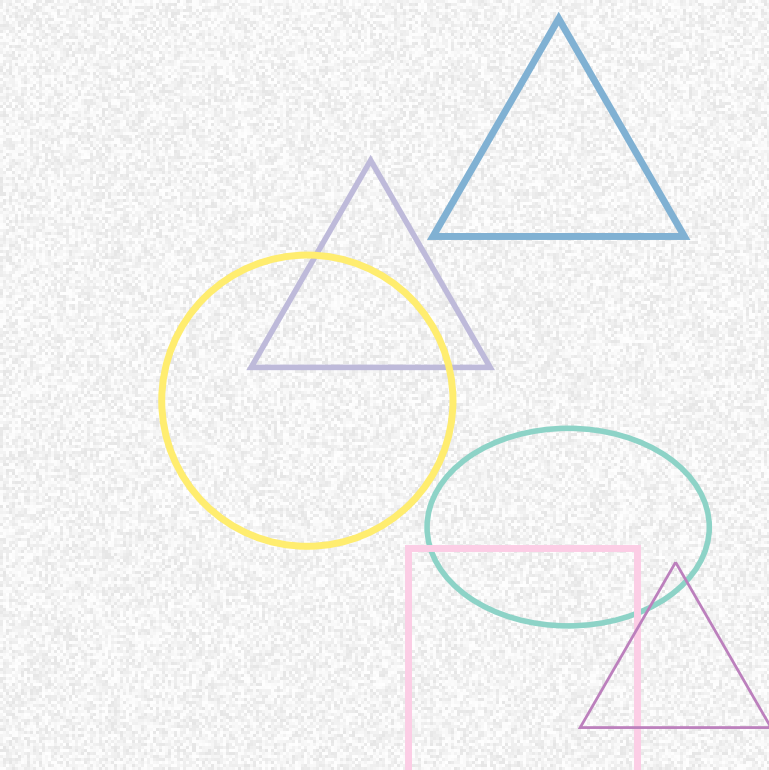[{"shape": "oval", "thickness": 2, "radius": 0.92, "center": [0.738, 0.315]}, {"shape": "triangle", "thickness": 2, "radius": 0.9, "center": [0.481, 0.613]}, {"shape": "triangle", "thickness": 2.5, "radius": 0.94, "center": [0.726, 0.787]}, {"shape": "square", "thickness": 2.5, "radius": 0.74, "center": [0.678, 0.14]}, {"shape": "triangle", "thickness": 1, "radius": 0.72, "center": [0.877, 0.127]}, {"shape": "circle", "thickness": 2.5, "radius": 0.95, "center": [0.399, 0.48]}]